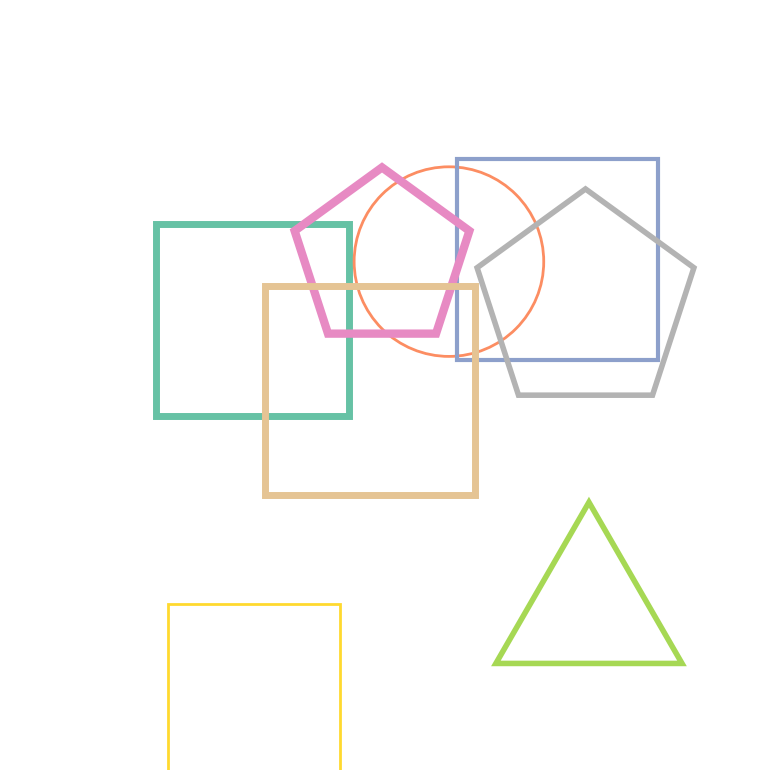[{"shape": "square", "thickness": 2.5, "radius": 0.63, "center": [0.328, 0.584]}, {"shape": "circle", "thickness": 1, "radius": 0.62, "center": [0.583, 0.66]}, {"shape": "square", "thickness": 1.5, "radius": 0.65, "center": [0.724, 0.663]}, {"shape": "pentagon", "thickness": 3, "radius": 0.6, "center": [0.496, 0.663]}, {"shape": "triangle", "thickness": 2, "radius": 0.7, "center": [0.765, 0.208]}, {"shape": "square", "thickness": 1, "radius": 0.56, "center": [0.329, 0.104]}, {"shape": "square", "thickness": 2.5, "radius": 0.68, "center": [0.481, 0.493]}, {"shape": "pentagon", "thickness": 2, "radius": 0.74, "center": [0.76, 0.607]}]